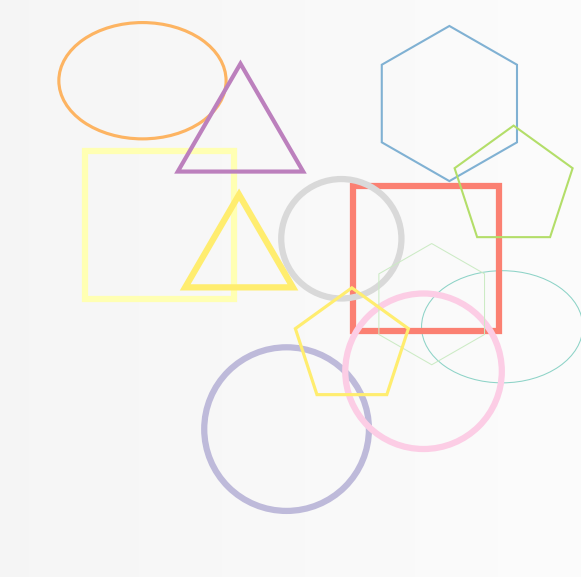[{"shape": "oval", "thickness": 0.5, "radius": 0.69, "center": [0.864, 0.433]}, {"shape": "square", "thickness": 3, "radius": 0.64, "center": [0.275, 0.61]}, {"shape": "circle", "thickness": 3, "radius": 0.71, "center": [0.493, 0.256]}, {"shape": "square", "thickness": 3, "radius": 0.63, "center": [0.733, 0.551]}, {"shape": "hexagon", "thickness": 1, "radius": 0.67, "center": [0.773, 0.82]}, {"shape": "oval", "thickness": 1.5, "radius": 0.72, "center": [0.245, 0.859]}, {"shape": "pentagon", "thickness": 1, "radius": 0.53, "center": [0.884, 0.675]}, {"shape": "circle", "thickness": 3, "radius": 0.67, "center": [0.729, 0.356]}, {"shape": "circle", "thickness": 3, "radius": 0.52, "center": [0.587, 0.586]}, {"shape": "triangle", "thickness": 2, "radius": 0.62, "center": [0.414, 0.764]}, {"shape": "hexagon", "thickness": 0.5, "radius": 0.52, "center": [0.743, 0.472]}, {"shape": "triangle", "thickness": 3, "radius": 0.53, "center": [0.411, 0.555]}, {"shape": "pentagon", "thickness": 1.5, "radius": 0.51, "center": [0.605, 0.398]}]